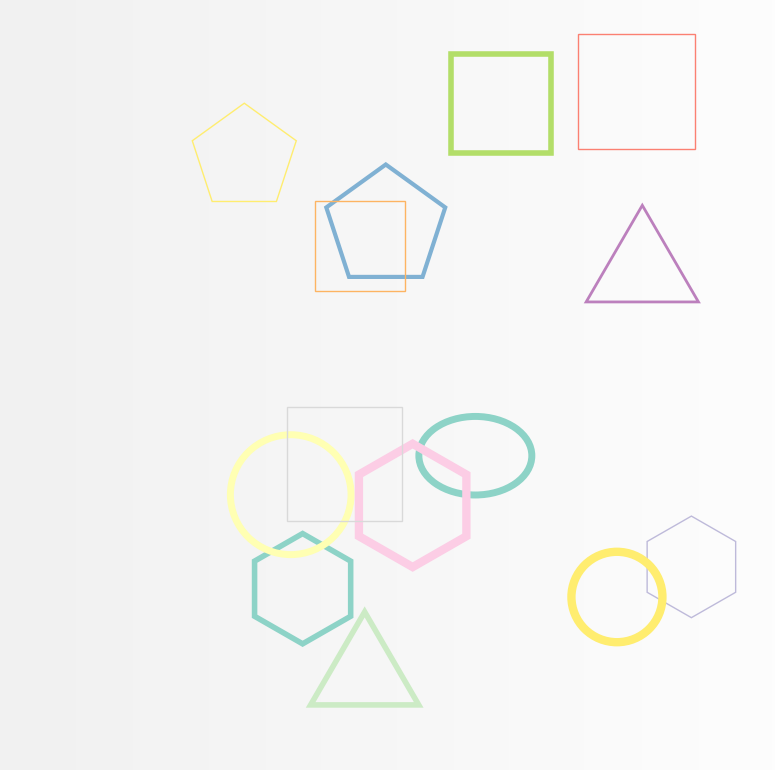[{"shape": "hexagon", "thickness": 2, "radius": 0.36, "center": [0.39, 0.235]}, {"shape": "oval", "thickness": 2.5, "radius": 0.36, "center": [0.613, 0.408]}, {"shape": "circle", "thickness": 2.5, "radius": 0.39, "center": [0.375, 0.358]}, {"shape": "hexagon", "thickness": 0.5, "radius": 0.33, "center": [0.892, 0.264]}, {"shape": "square", "thickness": 0.5, "radius": 0.38, "center": [0.821, 0.881]}, {"shape": "pentagon", "thickness": 1.5, "radius": 0.4, "center": [0.498, 0.706]}, {"shape": "square", "thickness": 0.5, "radius": 0.29, "center": [0.465, 0.681]}, {"shape": "square", "thickness": 2, "radius": 0.32, "center": [0.647, 0.866]}, {"shape": "hexagon", "thickness": 3, "radius": 0.4, "center": [0.532, 0.344]}, {"shape": "square", "thickness": 0.5, "radius": 0.37, "center": [0.445, 0.397]}, {"shape": "triangle", "thickness": 1, "radius": 0.42, "center": [0.829, 0.65]}, {"shape": "triangle", "thickness": 2, "radius": 0.4, "center": [0.471, 0.125]}, {"shape": "circle", "thickness": 3, "radius": 0.29, "center": [0.796, 0.225]}, {"shape": "pentagon", "thickness": 0.5, "radius": 0.35, "center": [0.315, 0.795]}]